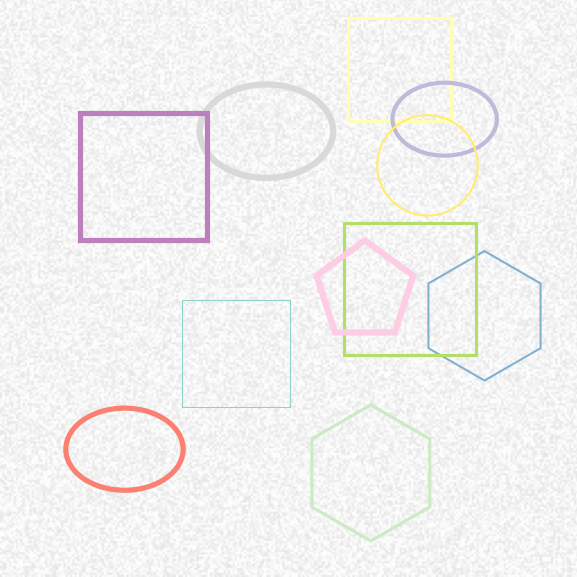[{"shape": "square", "thickness": 0.5, "radius": 0.47, "center": [0.409, 0.387]}, {"shape": "square", "thickness": 1.5, "radius": 0.45, "center": [0.691, 0.88]}, {"shape": "oval", "thickness": 2, "radius": 0.45, "center": [0.77, 0.793]}, {"shape": "oval", "thickness": 2.5, "radius": 0.51, "center": [0.216, 0.221]}, {"shape": "hexagon", "thickness": 1, "radius": 0.56, "center": [0.839, 0.452]}, {"shape": "square", "thickness": 1.5, "radius": 0.57, "center": [0.71, 0.498]}, {"shape": "pentagon", "thickness": 3, "radius": 0.44, "center": [0.632, 0.495]}, {"shape": "oval", "thickness": 3, "radius": 0.58, "center": [0.461, 0.772]}, {"shape": "square", "thickness": 2.5, "radius": 0.55, "center": [0.249, 0.694]}, {"shape": "hexagon", "thickness": 1.5, "radius": 0.59, "center": [0.642, 0.18]}, {"shape": "circle", "thickness": 1, "radius": 0.44, "center": [0.74, 0.713]}]